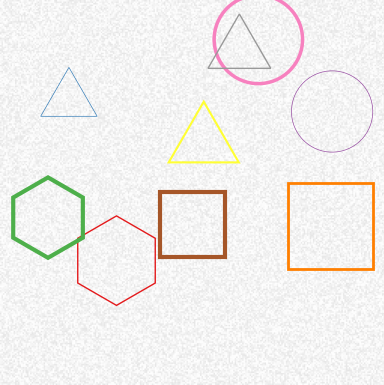[{"shape": "hexagon", "thickness": 1, "radius": 0.58, "center": [0.303, 0.323]}, {"shape": "triangle", "thickness": 0.5, "radius": 0.42, "center": [0.179, 0.74]}, {"shape": "hexagon", "thickness": 3, "radius": 0.52, "center": [0.125, 0.435]}, {"shape": "circle", "thickness": 0.5, "radius": 0.53, "center": [0.863, 0.71]}, {"shape": "square", "thickness": 2, "radius": 0.56, "center": [0.858, 0.412]}, {"shape": "triangle", "thickness": 1.5, "radius": 0.53, "center": [0.529, 0.631]}, {"shape": "square", "thickness": 3, "radius": 0.42, "center": [0.499, 0.417]}, {"shape": "circle", "thickness": 2.5, "radius": 0.57, "center": [0.671, 0.898]}, {"shape": "triangle", "thickness": 1, "radius": 0.47, "center": [0.622, 0.87]}]